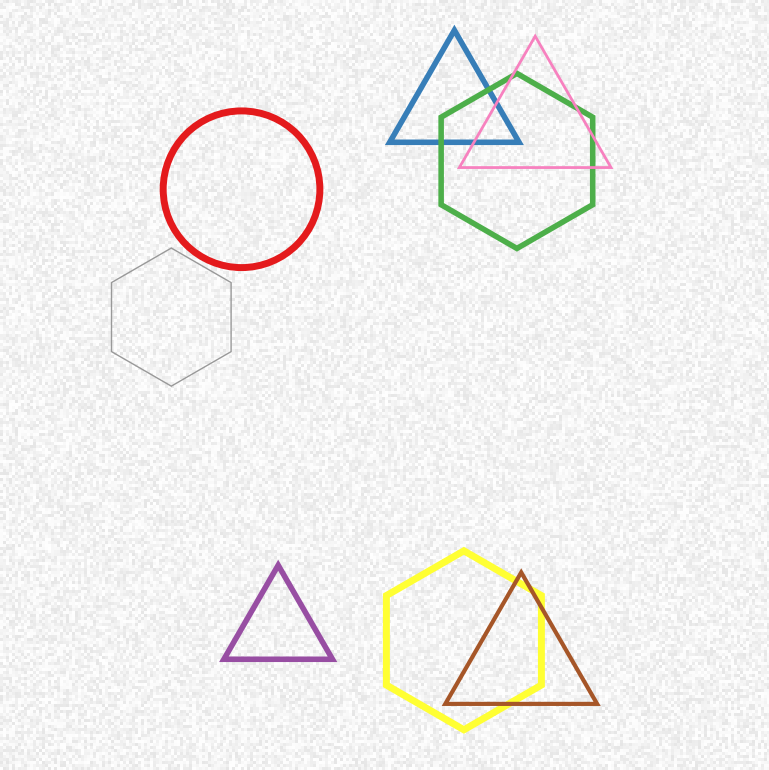[{"shape": "circle", "thickness": 2.5, "radius": 0.51, "center": [0.314, 0.754]}, {"shape": "triangle", "thickness": 2, "radius": 0.49, "center": [0.59, 0.864]}, {"shape": "hexagon", "thickness": 2, "radius": 0.57, "center": [0.671, 0.791]}, {"shape": "triangle", "thickness": 2, "radius": 0.41, "center": [0.361, 0.185]}, {"shape": "hexagon", "thickness": 2.5, "radius": 0.58, "center": [0.602, 0.168]}, {"shape": "triangle", "thickness": 1.5, "radius": 0.57, "center": [0.677, 0.143]}, {"shape": "triangle", "thickness": 1, "radius": 0.57, "center": [0.695, 0.839]}, {"shape": "hexagon", "thickness": 0.5, "radius": 0.45, "center": [0.222, 0.588]}]